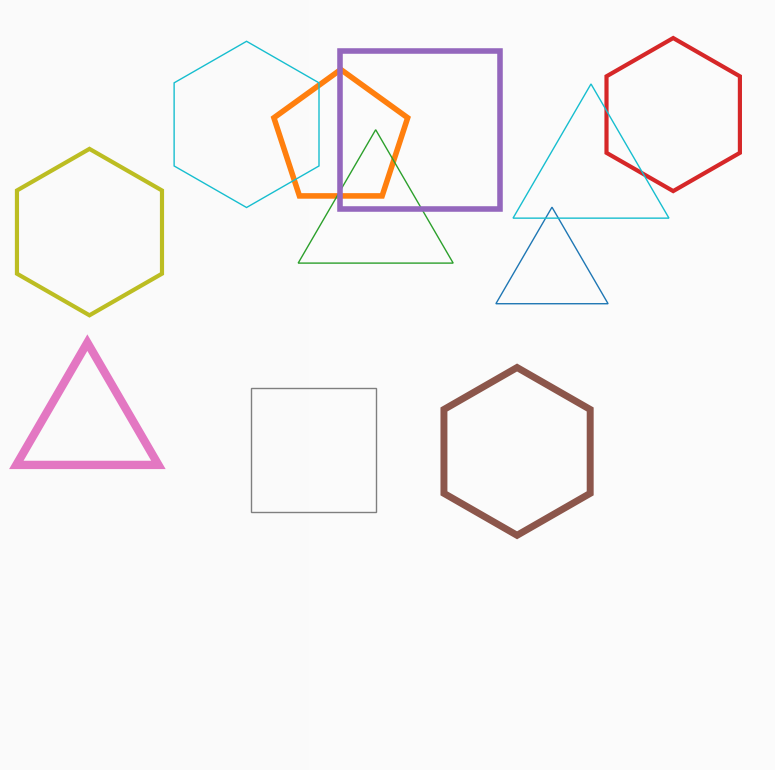[{"shape": "triangle", "thickness": 0.5, "radius": 0.42, "center": [0.712, 0.647]}, {"shape": "pentagon", "thickness": 2, "radius": 0.45, "center": [0.44, 0.819]}, {"shape": "triangle", "thickness": 0.5, "radius": 0.58, "center": [0.485, 0.716]}, {"shape": "hexagon", "thickness": 1.5, "radius": 0.5, "center": [0.869, 0.851]}, {"shape": "square", "thickness": 2, "radius": 0.51, "center": [0.542, 0.831]}, {"shape": "hexagon", "thickness": 2.5, "radius": 0.54, "center": [0.667, 0.414]}, {"shape": "triangle", "thickness": 3, "radius": 0.53, "center": [0.113, 0.449]}, {"shape": "square", "thickness": 0.5, "radius": 0.4, "center": [0.405, 0.416]}, {"shape": "hexagon", "thickness": 1.5, "radius": 0.54, "center": [0.115, 0.699]}, {"shape": "triangle", "thickness": 0.5, "radius": 0.58, "center": [0.763, 0.775]}, {"shape": "hexagon", "thickness": 0.5, "radius": 0.54, "center": [0.318, 0.838]}]